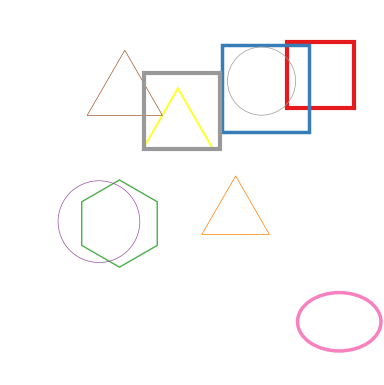[{"shape": "square", "thickness": 3, "radius": 0.43, "center": [0.832, 0.806]}, {"shape": "square", "thickness": 2.5, "radius": 0.56, "center": [0.69, 0.771]}, {"shape": "hexagon", "thickness": 1, "radius": 0.57, "center": [0.31, 0.419]}, {"shape": "circle", "thickness": 0.5, "radius": 0.53, "center": [0.257, 0.424]}, {"shape": "triangle", "thickness": 0.5, "radius": 0.51, "center": [0.612, 0.442]}, {"shape": "triangle", "thickness": 1.5, "radius": 0.53, "center": [0.462, 0.664]}, {"shape": "triangle", "thickness": 0.5, "radius": 0.56, "center": [0.324, 0.757]}, {"shape": "oval", "thickness": 2.5, "radius": 0.54, "center": [0.881, 0.164]}, {"shape": "circle", "thickness": 0.5, "radius": 0.44, "center": [0.679, 0.789]}, {"shape": "square", "thickness": 3, "radius": 0.5, "center": [0.473, 0.712]}]